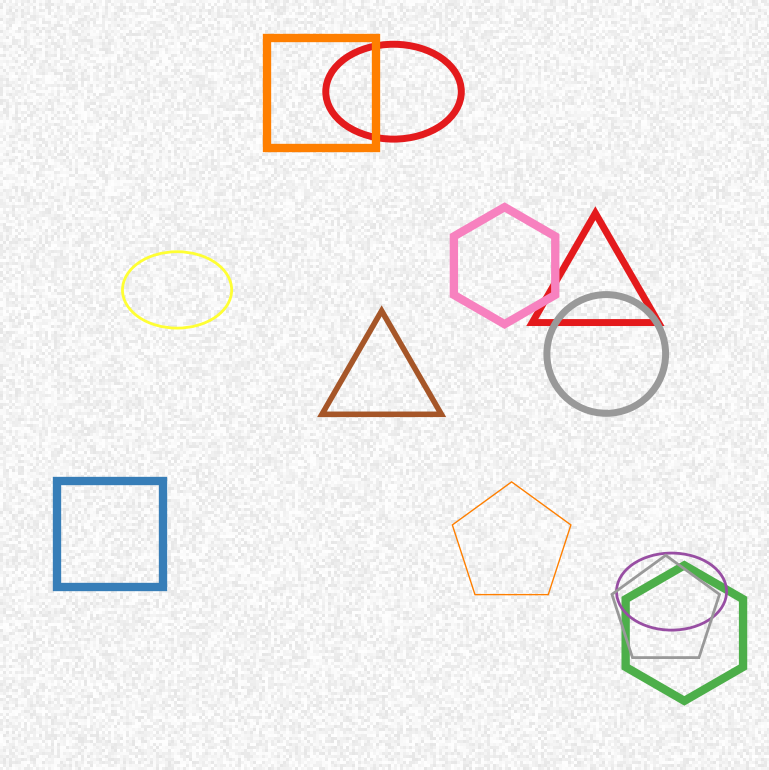[{"shape": "oval", "thickness": 2.5, "radius": 0.44, "center": [0.511, 0.881]}, {"shape": "triangle", "thickness": 2.5, "radius": 0.47, "center": [0.773, 0.628]}, {"shape": "square", "thickness": 3, "radius": 0.34, "center": [0.143, 0.307]}, {"shape": "hexagon", "thickness": 3, "radius": 0.44, "center": [0.889, 0.178]}, {"shape": "oval", "thickness": 1, "radius": 0.36, "center": [0.872, 0.232]}, {"shape": "pentagon", "thickness": 0.5, "radius": 0.4, "center": [0.664, 0.293]}, {"shape": "square", "thickness": 3, "radius": 0.36, "center": [0.417, 0.879]}, {"shape": "oval", "thickness": 1, "radius": 0.35, "center": [0.23, 0.623]}, {"shape": "triangle", "thickness": 2, "radius": 0.45, "center": [0.496, 0.507]}, {"shape": "hexagon", "thickness": 3, "radius": 0.38, "center": [0.655, 0.655]}, {"shape": "circle", "thickness": 2.5, "radius": 0.39, "center": [0.787, 0.54]}, {"shape": "pentagon", "thickness": 1, "radius": 0.37, "center": [0.865, 0.205]}]